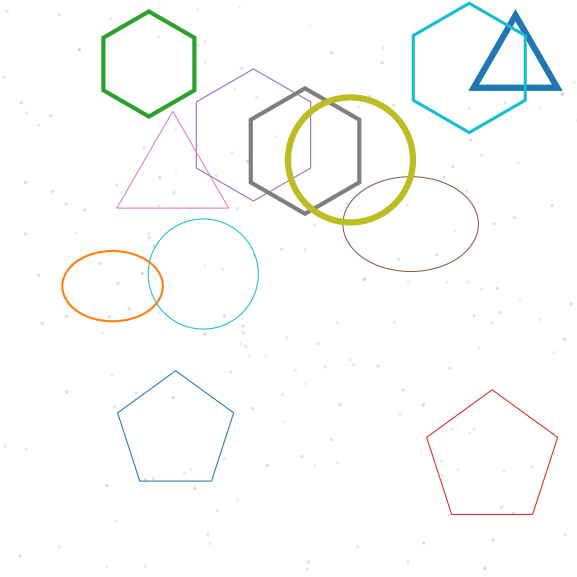[{"shape": "pentagon", "thickness": 0.5, "radius": 0.53, "center": [0.304, 0.252]}, {"shape": "triangle", "thickness": 3, "radius": 0.42, "center": [0.893, 0.889]}, {"shape": "oval", "thickness": 1, "radius": 0.44, "center": [0.195, 0.504]}, {"shape": "hexagon", "thickness": 2, "radius": 0.45, "center": [0.258, 0.888]}, {"shape": "pentagon", "thickness": 0.5, "radius": 0.6, "center": [0.852, 0.205]}, {"shape": "hexagon", "thickness": 0.5, "radius": 0.57, "center": [0.439, 0.765]}, {"shape": "oval", "thickness": 0.5, "radius": 0.59, "center": [0.711, 0.611]}, {"shape": "triangle", "thickness": 0.5, "radius": 0.56, "center": [0.299, 0.695]}, {"shape": "hexagon", "thickness": 2, "radius": 0.54, "center": [0.528, 0.738]}, {"shape": "circle", "thickness": 3, "radius": 0.54, "center": [0.607, 0.722]}, {"shape": "circle", "thickness": 0.5, "radius": 0.48, "center": [0.352, 0.525]}, {"shape": "hexagon", "thickness": 1.5, "radius": 0.56, "center": [0.813, 0.882]}]